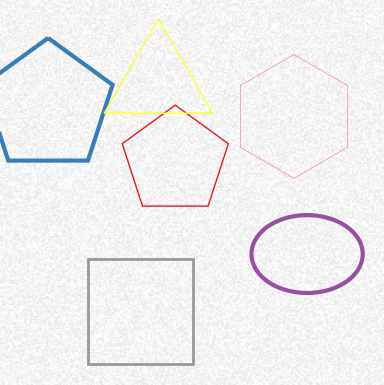[{"shape": "pentagon", "thickness": 1, "radius": 0.72, "center": [0.455, 0.582]}, {"shape": "pentagon", "thickness": 3, "radius": 0.88, "center": [0.125, 0.725]}, {"shape": "oval", "thickness": 3, "radius": 0.72, "center": [0.798, 0.34]}, {"shape": "triangle", "thickness": 1, "radius": 0.81, "center": [0.412, 0.787]}, {"shape": "hexagon", "thickness": 0.5, "radius": 0.8, "center": [0.763, 0.698]}, {"shape": "square", "thickness": 2, "radius": 0.68, "center": [0.364, 0.191]}]